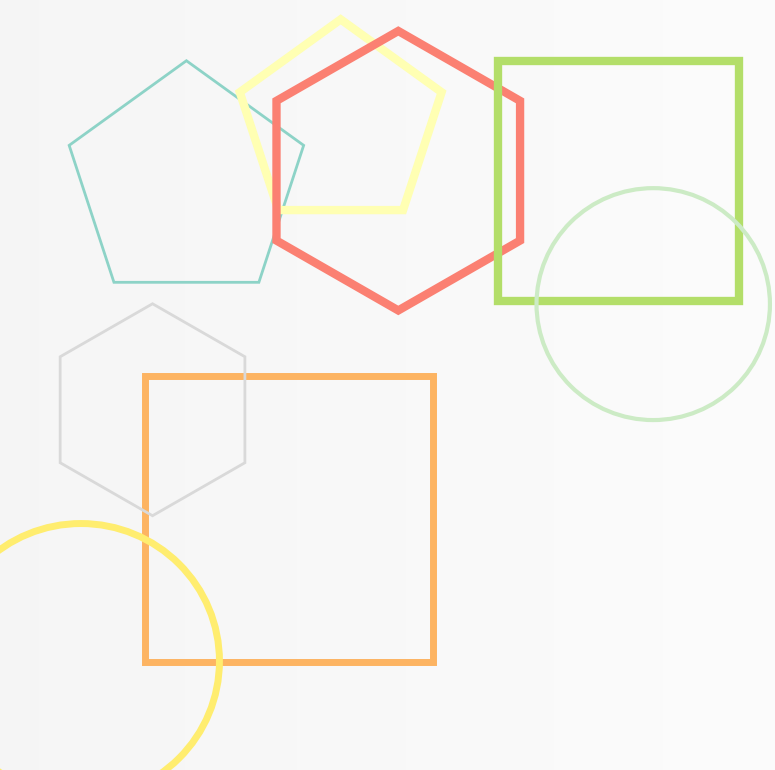[{"shape": "pentagon", "thickness": 1, "radius": 0.8, "center": [0.241, 0.762]}, {"shape": "pentagon", "thickness": 3, "radius": 0.68, "center": [0.44, 0.838]}, {"shape": "hexagon", "thickness": 3, "radius": 0.91, "center": [0.514, 0.778]}, {"shape": "square", "thickness": 2.5, "radius": 0.93, "center": [0.373, 0.326]}, {"shape": "square", "thickness": 3, "radius": 0.78, "center": [0.798, 0.765]}, {"shape": "hexagon", "thickness": 1, "radius": 0.69, "center": [0.197, 0.468]}, {"shape": "circle", "thickness": 1.5, "radius": 0.75, "center": [0.843, 0.605]}, {"shape": "circle", "thickness": 2.5, "radius": 0.89, "center": [0.105, 0.141]}]